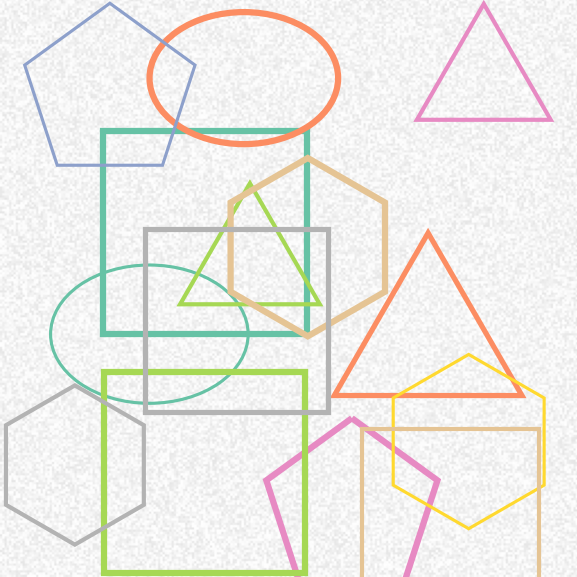[{"shape": "square", "thickness": 3, "radius": 0.88, "center": [0.355, 0.597]}, {"shape": "oval", "thickness": 1.5, "radius": 0.86, "center": [0.259, 0.421]}, {"shape": "triangle", "thickness": 2.5, "radius": 0.94, "center": [0.741, 0.408]}, {"shape": "oval", "thickness": 3, "radius": 0.82, "center": [0.422, 0.864]}, {"shape": "pentagon", "thickness": 1.5, "radius": 0.78, "center": [0.19, 0.838]}, {"shape": "pentagon", "thickness": 3, "radius": 0.78, "center": [0.609, 0.119]}, {"shape": "triangle", "thickness": 2, "radius": 0.67, "center": [0.838, 0.859]}, {"shape": "triangle", "thickness": 2, "radius": 0.7, "center": [0.433, 0.542]}, {"shape": "square", "thickness": 3, "radius": 0.87, "center": [0.354, 0.181]}, {"shape": "hexagon", "thickness": 1.5, "radius": 0.75, "center": [0.812, 0.235]}, {"shape": "hexagon", "thickness": 3, "radius": 0.77, "center": [0.533, 0.571]}, {"shape": "square", "thickness": 2, "radius": 0.77, "center": [0.78, 0.103]}, {"shape": "hexagon", "thickness": 2, "radius": 0.69, "center": [0.13, 0.194]}, {"shape": "square", "thickness": 2.5, "radius": 0.79, "center": [0.41, 0.444]}]